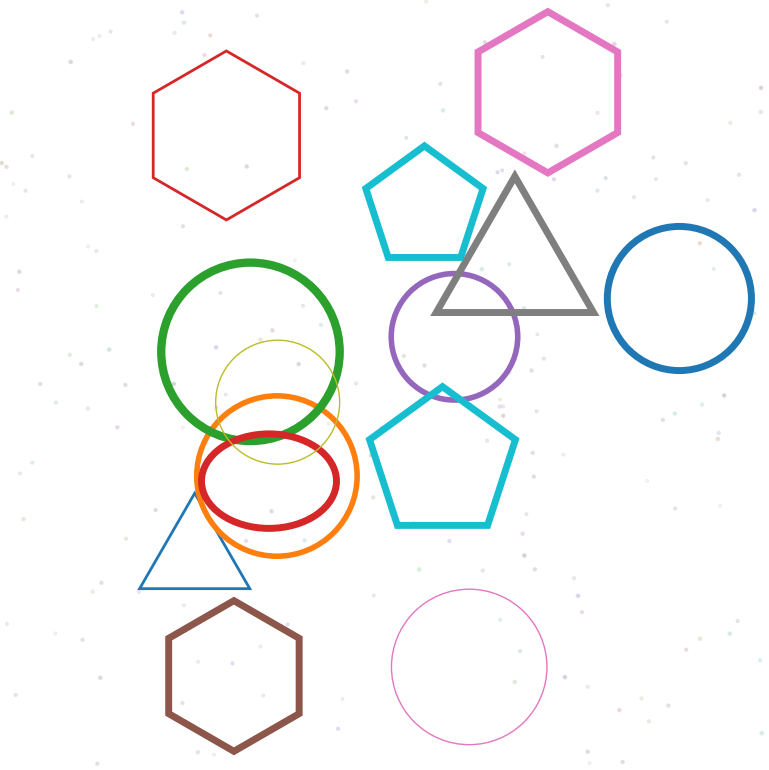[{"shape": "triangle", "thickness": 1, "radius": 0.41, "center": [0.253, 0.277]}, {"shape": "circle", "thickness": 2.5, "radius": 0.47, "center": [0.882, 0.612]}, {"shape": "circle", "thickness": 2, "radius": 0.52, "center": [0.36, 0.382]}, {"shape": "circle", "thickness": 3, "radius": 0.58, "center": [0.325, 0.543]}, {"shape": "oval", "thickness": 2.5, "radius": 0.44, "center": [0.349, 0.375]}, {"shape": "hexagon", "thickness": 1, "radius": 0.55, "center": [0.294, 0.824]}, {"shape": "circle", "thickness": 2, "radius": 0.41, "center": [0.59, 0.563]}, {"shape": "hexagon", "thickness": 2.5, "radius": 0.49, "center": [0.304, 0.122]}, {"shape": "hexagon", "thickness": 2.5, "radius": 0.52, "center": [0.711, 0.88]}, {"shape": "circle", "thickness": 0.5, "radius": 0.5, "center": [0.609, 0.134]}, {"shape": "triangle", "thickness": 2.5, "radius": 0.59, "center": [0.669, 0.653]}, {"shape": "circle", "thickness": 0.5, "radius": 0.4, "center": [0.361, 0.478]}, {"shape": "pentagon", "thickness": 2.5, "radius": 0.5, "center": [0.575, 0.398]}, {"shape": "pentagon", "thickness": 2.5, "radius": 0.4, "center": [0.551, 0.73]}]